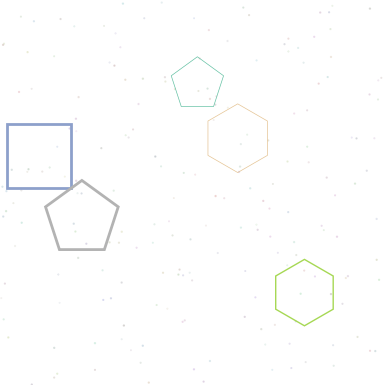[{"shape": "pentagon", "thickness": 0.5, "radius": 0.36, "center": [0.513, 0.781]}, {"shape": "square", "thickness": 2, "radius": 0.41, "center": [0.101, 0.595]}, {"shape": "hexagon", "thickness": 1, "radius": 0.43, "center": [0.791, 0.24]}, {"shape": "hexagon", "thickness": 0.5, "radius": 0.45, "center": [0.617, 0.641]}, {"shape": "pentagon", "thickness": 2, "radius": 0.5, "center": [0.213, 0.432]}]